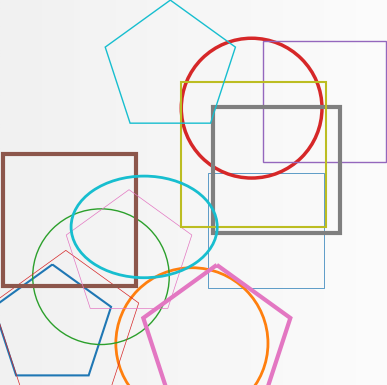[{"shape": "pentagon", "thickness": 1.5, "radius": 0.8, "center": [0.135, 0.154]}, {"shape": "square", "thickness": 0.5, "radius": 0.75, "center": [0.687, 0.401]}, {"shape": "circle", "thickness": 2, "radius": 0.98, "center": [0.495, 0.108]}, {"shape": "circle", "thickness": 1, "radius": 0.88, "center": [0.261, 0.281]}, {"shape": "pentagon", "thickness": 0.5, "radius": 0.99, "center": [0.17, 0.152]}, {"shape": "circle", "thickness": 2.5, "radius": 0.91, "center": [0.649, 0.719]}, {"shape": "square", "thickness": 1, "radius": 0.79, "center": [0.837, 0.736]}, {"shape": "square", "thickness": 3, "radius": 0.86, "center": [0.179, 0.429]}, {"shape": "pentagon", "thickness": 0.5, "radius": 0.85, "center": [0.333, 0.337]}, {"shape": "pentagon", "thickness": 3, "radius": 1.0, "center": [0.56, 0.112]}, {"shape": "square", "thickness": 3, "radius": 0.82, "center": [0.713, 0.558]}, {"shape": "square", "thickness": 1.5, "radius": 0.94, "center": [0.654, 0.599]}, {"shape": "oval", "thickness": 2, "radius": 0.94, "center": [0.372, 0.411]}, {"shape": "pentagon", "thickness": 1, "radius": 0.88, "center": [0.44, 0.823]}]